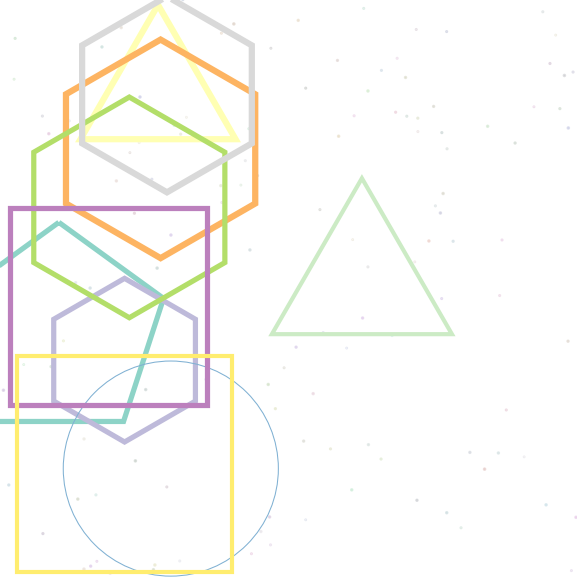[{"shape": "pentagon", "thickness": 2.5, "radius": 0.95, "center": [0.102, 0.424]}, {"shape": "triangle", "thickness": 3, "radius": 0.78, "center": [0.274, 0.836]}, {"shape": "hexagon", "thickness": 2.5, "radius": 0.71, "center": [0.216, 0.375]}, {"shape": "circle", "thickness": 0.5, "radius": 0.93, "center": [0.296, 0.188]}, {"shape": "hexagon", "thickness": 3, "radius": 0.95, "center": [0.278, 0.741]}, {"shape": "hexagon", "thickness": 2.5, "radius": 0.96, "center": [0.224, 0.64]}, {"shape": "hexagon", "thickness": 3, "radius": 0.85, "center": [0.289, 0.836]}, {"shape": "square", "thickness": 2.5, "radius": 0.85, "center": [0.188, 0.468]}, {"shape": "triangle", "thickness": 2, "radius": 0.9, "center": [0.627, 0.51]}, {"shape": "square", "thickness": 2, "radius": 0.93, "center": [0.215, 0.196]}]